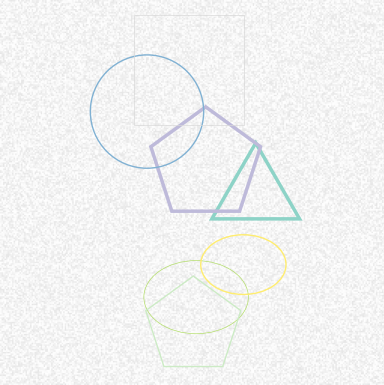[{"shape": "triangle", "thickness": 2.5, "radius": 0.66, "center": [0.664, 0.497]}, {"shape": "pentagon", "thickness": 2.5, "radius": 0.75, "center": [0.534, 0.573]}, {"shape": "circle", "thickness": 1, "radius": 0.74, "center": [0.382, 0.71]}, {"shape": "oval", "thickness": 0.5, "radius": 0.68, "center": [0.509, 0.228]}, {"shape": "square", "thickness": 0.5, "radius": 0.71, "center": [0.491, 0.818]}, {"shape": "pentagon", "thickness": 1, "radius": 0.65, "center": [0.502, 0.153]}, {"shape": "oval", "thickness": 1, "radius": 0.55, "center": [0.632, 0.313]}]